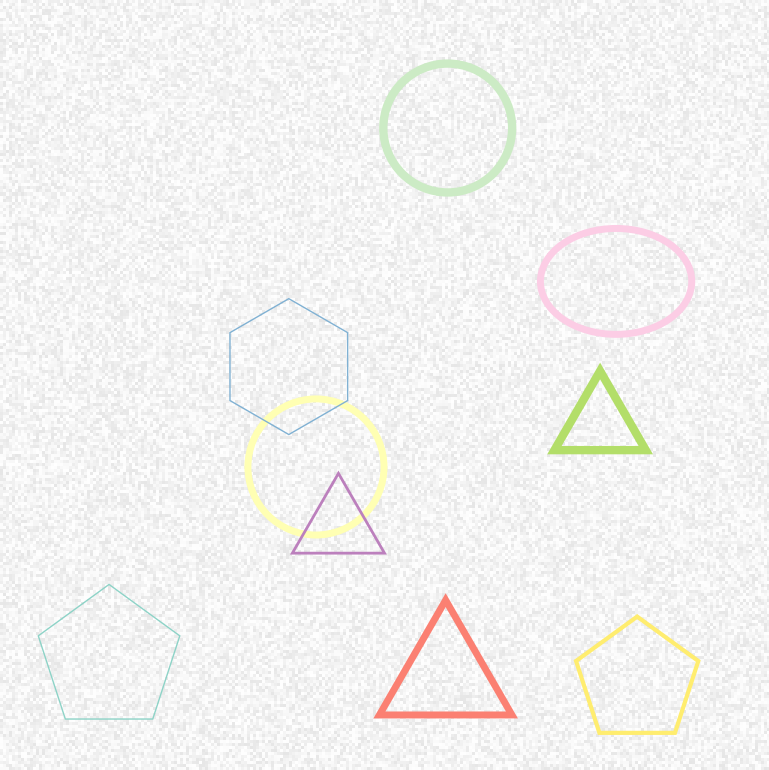[{"shape": "pentagon", "thickness": 0.5, "radius": 0.48, "center": [0.142, 0.144]}, {"shape": "circle", "thickness": 2.5, "radius": 0.44, "center": [0.41, 0.394]}, {"shape": "triangle", "thickness": 2.5, "radius": 0.5, "center": [0.579, 0.121]}, {"shape": "hexagon", "thickness": 0.5, "radius": 0.44, "center": [0.375, 0.524]}, {"shape": "triangle", "thickness": 3, "radius": 0.34, "center": [0.779, 0.45]}, {"shape": "oval", "thickness": 2.5, "radius": 0.49, "center": [0.8, 0.635]}, {"shape": "triangle", "thickness": 1, "radius": 0.35, "center": [0.44, 0.316]}, {"shape": "circle", "thickness": 3, "radius": 0.42, "center": [0.581, 0.834]}, {"shape": "pentagon", "thickness": 1.5, "radius": 0.42, "center": [0.828, 0.116]}]